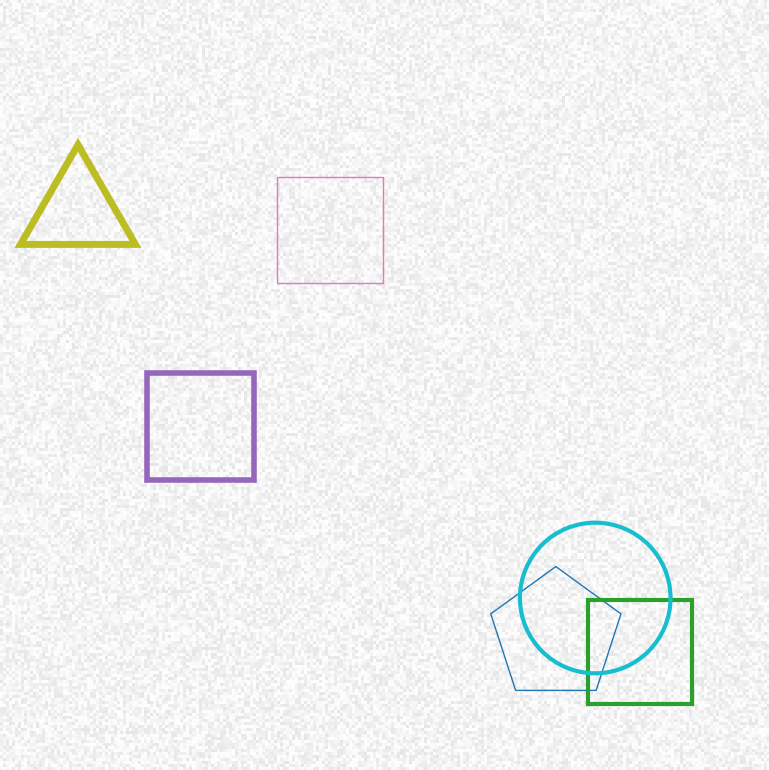[{"shape": "pentagon", "thickness": 0.5, "radius": 0.44, "center": [0.722, 0.175]}, {"shape": "square", "thickness": 1.5, "radius": 0.34, "center": [0.832, 0.153]}, {"shape": "square", "thickness": 2, "radius": 0.35, "center": [0.26, 0.446]}, {"shape": "square", "thickness": 0.5, "radius": 0.34, "center": [0.429, 0.701]}, {"shape": "triangle", "thickness": 2.5, "radius": 0.43, "center": [0.101, 0.726]}, {"shape": "circle", "thickness": 1.5, "radius": 0.49, "center": [0.773, 0.223]}]